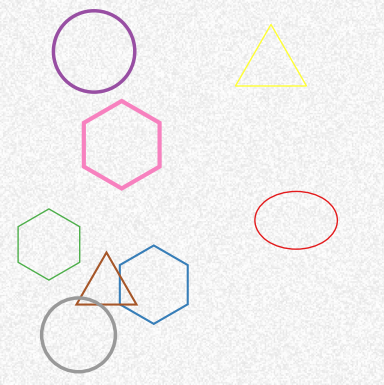[{"shape": "oval", "thickness": 1, "radius": 0.54, "center": [0.769, 0.428]}, {"shape": "hexagon", "thickness": 1.5, "radius": 0.51, "center": [0.399, 0.261]}, {"shape": "hexagon", "thickness": 1, "radius": 0.46, "center": [0.127, 0.365]}, {"shape": "circle", "thickness": 2.5, "radius": 0.53, "center": [0.244, 0.866]}, {"shape": "triangle", "thickness": 1, "radius": 0.53, "center": [0.704, 0.83]}, {"shape": "triangle", "thickness": 1.5, "radius": 0.45, "center": [0.277, 0.254]}, {"shape": "hexagon", "thickness": 3, "radius": 0.57, "center": [0.316, 0.624]}, {"shape": "circle", "thickness": 2.5, "radius": 0.48, "center": [0.204, 0.13]}]